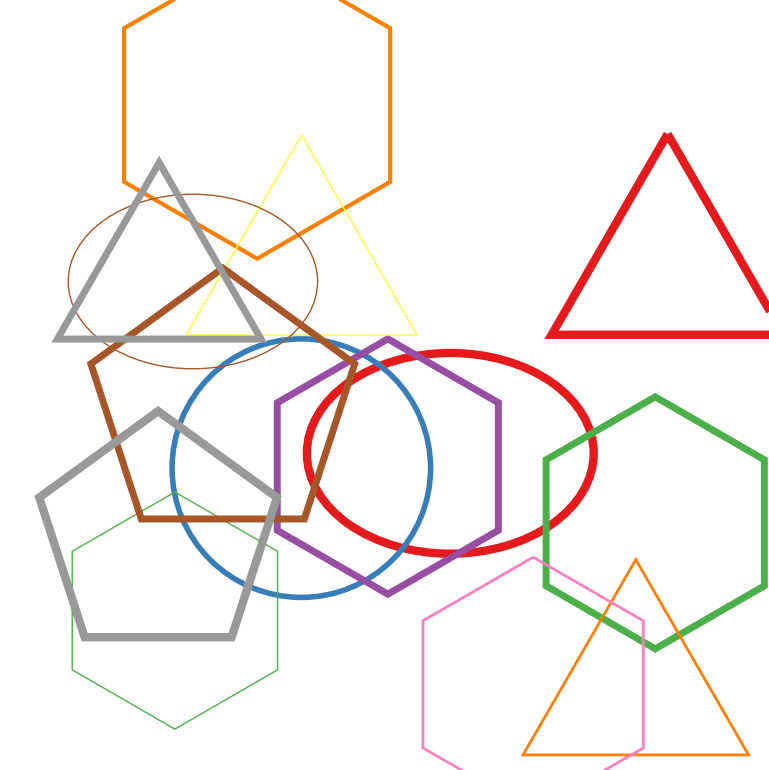[{"shape": "oval", "thickness": 3, "radius": 0.93, "center": [0.585, 0.411]}, {"shape": "triangle", "thickness": 3, "radius": 0.87, "center": [0.867, 0.652]}, {"shape": "circle", "thickness": 2, "radius": 0.84, "center": [0.391, 0.392]}, {"shape": "hexagon", "thickness": 2.5, "radius": 0.82, "center": [0.851, 0.321]}, {"shape": "hexagon", "thickness": 0.5, "radius": 0.77, "center": [0.227, 0.207]}, {"shape": "hexagon", "thickness": 2.5, "radius": 0.83, "center": [0.504, 0.394]}, {"shape": "hexagon", "thickness": 1.5, "radius": 1.0, "center": [0.334, 0.864]}, {"shape": "triangle", "thickness": 1, "radius": 0.85, "center": [0.826, 0.104]}, {"shape": "triangle", "thickness": 0.5, "radius": 0.87, "center": [0.392, 0.651]}, {"shape": "pentagon", "thickness": 2.5, "radius": 0.9, "center": [0.289, 0.472]}, {"shape": "oval", "thickness": 0.5, "radius": 0.81, "center": [0.251, 0.634]}, {"shape": "hexagon", "thickness": 1, "radius": 0.83, "center": [0.692, 0.111]}, {"shape": "triangle", "thickness": 2.5, "radius": 0.76, "center": [0.207, 0.636]}, {"shape": "pentagon", "thickness": 3, "radius": 0.81, "center": [0.205, 0.304]}]